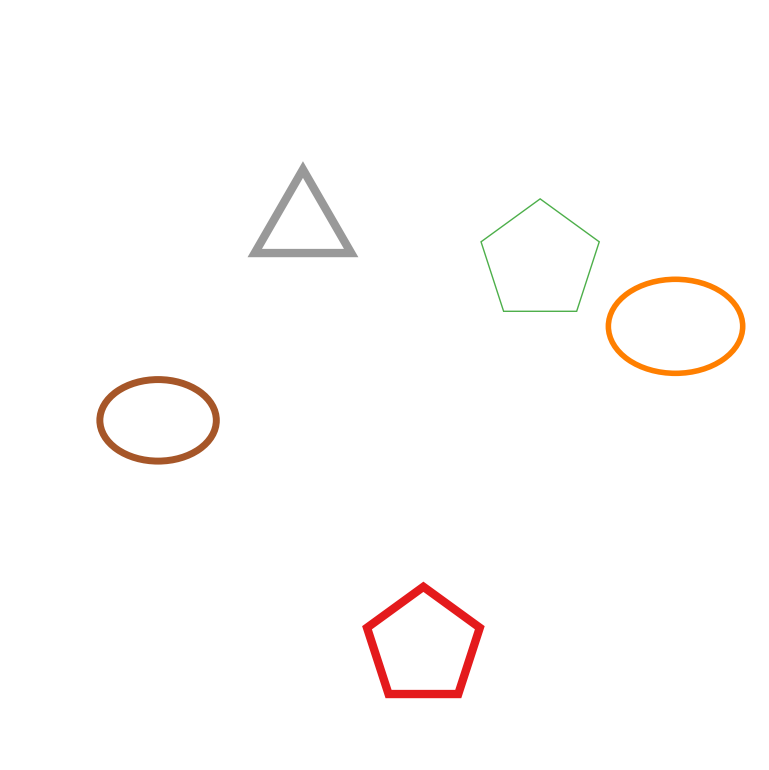[{"shape": "pentagon", "thickness": 3, "radius": 0.38, "center": [0.55, 0.161]}, {"shape": "pentagon", "thickness": 0.5, "radius": 0.4, "center": [0.701, 0.661]}, {"shape": "oval", "thickness": 2, "radius": 0.44, "center": [0.877, 0.576]}, {"shape": "oval", "thickness": 2.5, "radius": 0.38, "center": [0.205, 0.454]}, {"shape": "triangle", "thickness": 3, "radius": 0.36, "center": [0.393, 0.708]}]